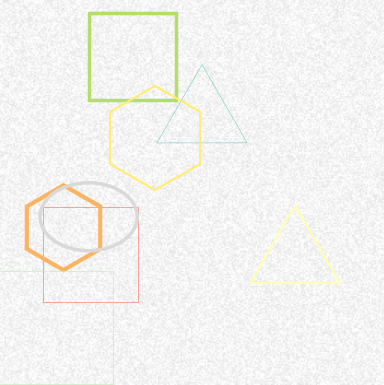[{"shape": "triangle", "thickness": 0.5, "radius": 0.68, "center": [0.525, 0.697]}, {"shape": "triangle", "thickness": 1.5, "radius": 0.67, "center": [0.766, 0.332]}, {"shape": "square", "thickness": 0.5, "radius": 0.62, "center": [0.235, 0.339]}, {"shape": "hexagon", "thickness": 3, "radius": 0.55, "center": [0.165, 0.409]}, {"shape": "square", "thickness": 2.5, "radius": 0.56, "center": [0.344, 0.854]}, {"shape": "oval", "thickness": 2.5, "radius": 0.63, "center": [0.23, 0.437]}, {"shape": "square", "thickness": 0.5, "radius": 0.74, "center": [0.145, 0.15]}, {"shape": "hexagon", "thickness": 1.5, "radius": 0.68, "center": [0.403, 0.642]}]